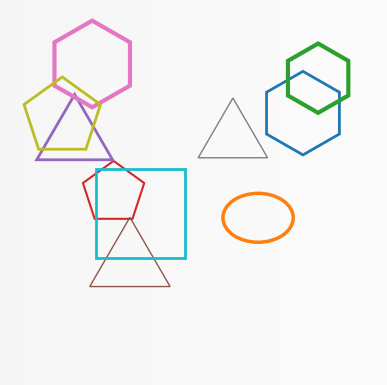[{"shape": "hexagon", "thickness": 2, "radius": 0.54, "center": [0.782, 0.706]}, {"shape": "oval", "thickness": 2.5, "radius": 0.45, "center": [0.666, 0.434]}, {"shape": "hexagon", "thickness": 3, "radius": 0.45, "center": [0.821, 0.797]}, {"shape": "pentagon", "thickness": 1.5, "radius": 0.42, "center": [0.293, 0.499]}, {"shape": "triangle", "thickness": 2, "radius": 0.57, "center": [0.193, 0.642]}, {"shape": "triangle", "thickness": 1, "radius": 0.6, "center": [0.335, 0.316]}, {"shape": "hexagon", "thickness": 3, "radius": 0.56, "center": [0.238, 0.834]}, {"shape": "triangle", "thickness": 1, "radius": 0.52, "center": [0.601, 0.642]}, {"shape": "pentagon", "thickness": 2, "radius": 0.52, "center": [0.161, 0.696]}, {"shape": "square", "thickness": 2, "radius": 0.57, "center": [0.363, 0.446]}]